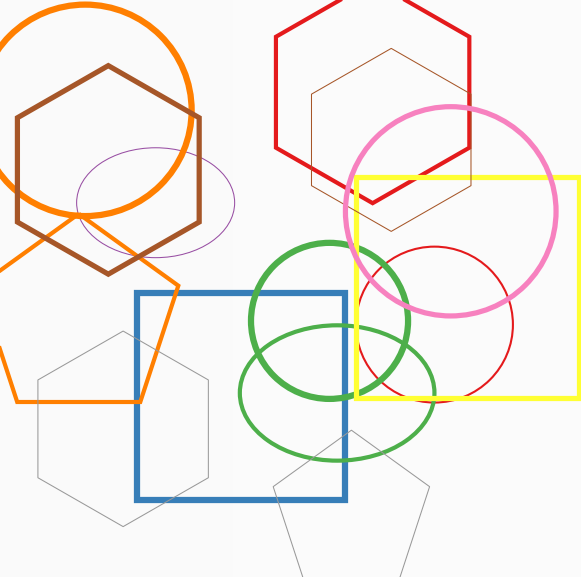[{"shape": "hexagon", "thickness": 2, "radius": 0.96, "center": [0.641, 0.839]}, {"shape": "circle", "thickness": 1, "radius": 0.67, "center": [0.747, 0.437]}, {"shape": "square", "thickness": 3, "radius": 0.9, "center": [0.415, 0.312]}, {"shape": "circle", "thickness": 3, "radius": 0.68, "center": [0.567, 0.444]}, {"shape": "oval", "thickness": 2, "radius": 0.84, "center": [0.58, 0.319]}, {"shape": "oval", "thickness": 0.5, "radius": 0.68, "center": [0.268, 0.648]}, {"shape": "pentagon", "thickness": 2, "radius": 0.9, "center": [0.135, 0.449]}, {"shape": "circle", "thickness": 3, "radius": 0.92, "center": [0.147, 0.808]}, {"shape": "square", "thickness": 2.5, "radius": 0.96, "center": [0.804, 0.502]}, {"shape": "hexagon", "thickness": 0.5, "radius": 0.79, "center": [0.673, 0.757]}, {"shape": "hexagon", "thickness": 2.5, "radius": 0.9, "center": [0.186, 0.705]}, {"shape": "circle", "thickness": 2.5, "radius": 0.91, "center": [0.775, 0.633]}, {"shape": "pentagon", "thickness": 0.5, "radius": 0.71, "center": [0.605, 0.113]}, {"shape": "hexagon", "thickness": 0.5, "radius": 0.85, "center": [0.212, 0.257]}]